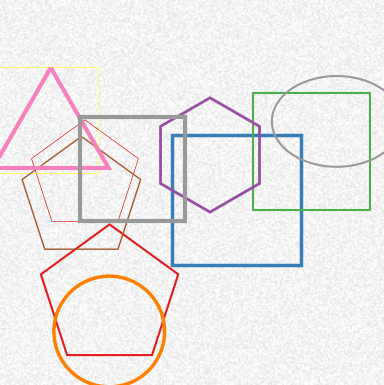[{"shape": "pentagon", "thickness": 1.5, "radius": 0.94, "center": [0.285, 0.229]}, {"shape": "pentagon", "thickness": 0.5, "radius": 0.73, "center": [0.221, 0.543]}, {"shape": "square", "thickness": 2.5, "radius": 0.84, "center": [0.614, 0.481]}, {"shape": "square", "thickness": 1.5, "radius": 0.76, "center": [0.809, 0.607]}, {"shape": "hexagon", "thickness": 2, "radius": 0.74, "center": [0.545, 0.598]}, {"shape": "circle", "thickness": 2.5, "radius": 0.72, "center": [0.284, 0.139]}, {"shape": "square", "thickness": 0.5, "radius": 0.69, "center": [0.118, 0.688]}, {"shape": "pentagon", "thickness": 1, "radius": 0.81, "center": [0.211, 0.484]}, {"shape": "triangle", "thickness": 3, "radius": 0.87, "center": [0.132, 0.65]}, {"shape": "oval", "thickness": 1.5, "radius": 0.84, "center": [0.875, 0.685]}, {"shape": "square", "thickness": 3, "radius": 0.68, "center": [0.344, 0.561]}]